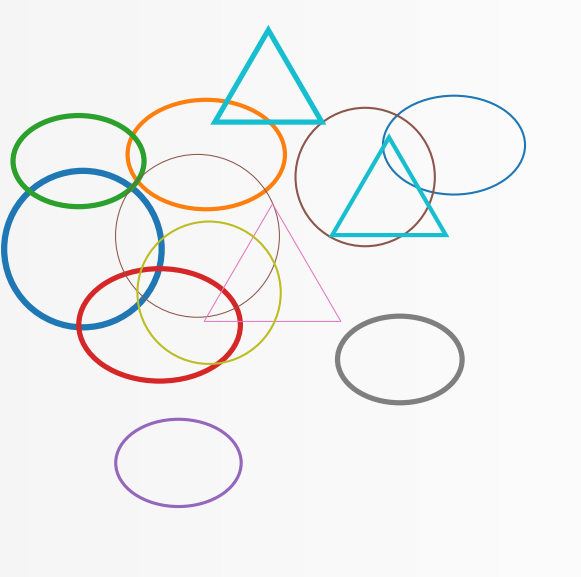[{"shape": "circle", "thickness": 3, "radius": 0.68, "center": [0.143, 0.568]}, {"shape": "oval", "thickness": 1, "radius": 0.61, "center": [0.781, 0.748]}, {"shape": "oval", "thickness": 2, "radius": 0.68, "center": [0.355, 0.732]}, {"shape": "oval", "thickness": 2.5, "radius": 0.56, "center": [0.135, 0.72]}, {"shape": "oval", "thickness": 2.5, "radius": 0.7, "center": [0.275, 0.437]}, {"shape": "oval", "thickness": 1.5, "radius": 0.54, "center": [0.307, 0.198]}, {"shape": "circle", "thickness": 1, "radius": 0.6, "center": [0.628, 0.693]}, {"shape": "circle", "thickness": 0.5, "radius": 0.7, "center": [0.34, 0.591]}, {"shape": "triangle", "thickness": 0.5, "radius": 0.68, "center": [0.469, 0.51]}, {"shape": "oval", "thickness": 2.5, "radius": 0.54, "center": [0.688, 0.377]}, {"shape": "circle", "thickness": 1, "radius": 0.62, "center": [0.36, 0.492]}, {"shape": "triangle", "thickness": 2, "radius": 0.56, "center": [0.669, 0.648]}, {"shape": "triangle", "thickness": 2.5, "radius": 0.53, "center": [0.462, 0.841]}]